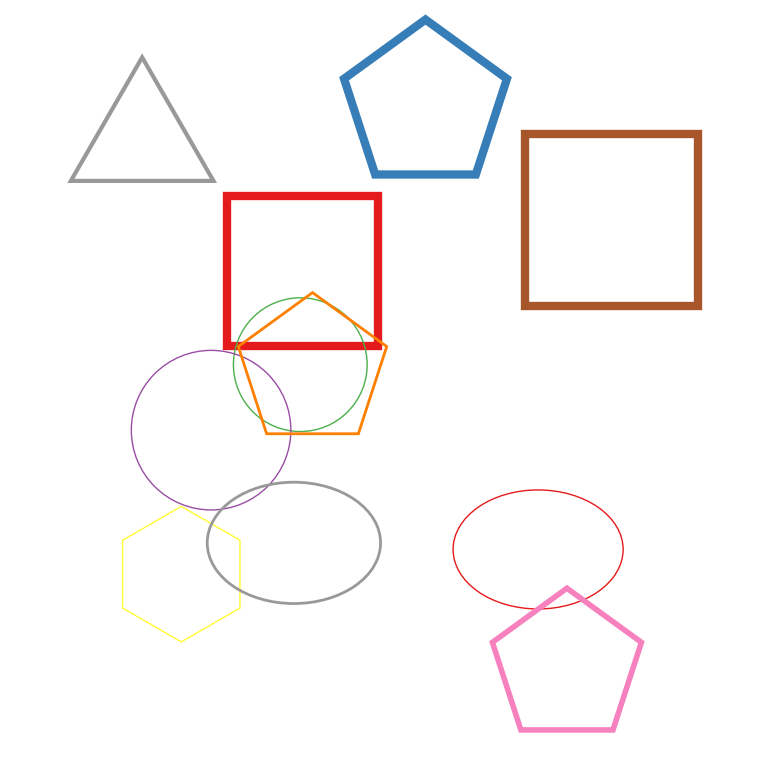[{"shape": "oval", "thickness": 0.5, "radius": 0.55, "center": [0.699, 0.286]}, {"shape": "square", "thickness": 3, "radius": 0.49, "center": [0.393, 0.648]}, {"shape": "pentagon", "thickness": 3, "radius": 0.56, "center": [0.553, 0.863]}, {"shape": "circle", "thickness": 0.5, "radius": 0.43, "center": [0.39, 0.526]}, {"shape": "circle", "thickness": 0.5, "radius": 0.52, "center": [0.274, 0.441]}, {"shape": "pentagon", "thickness": 1, "radius": 0.51, "center": [0.406, 0.519]}, {"shape": "hexagon", "thickness": 0.5, "radius": 0.44, "center": [0.235, 0.254]}, {"shape": "square", "thickness": 3, "radius": 0.56, "center": [0.794, 0.714]}, {"shape": "pentagon", "thickness": 2, "radius": 0.51, "center": [0.736, 0.134]}, {"shape": "oval", "thickness": 1, "radius": 0.56, "center": [0.382, 0.295]}, {"shape": "triangle", "thickness": 1.5, "radius": 0.53, "center": [0.185, 0.819]}]